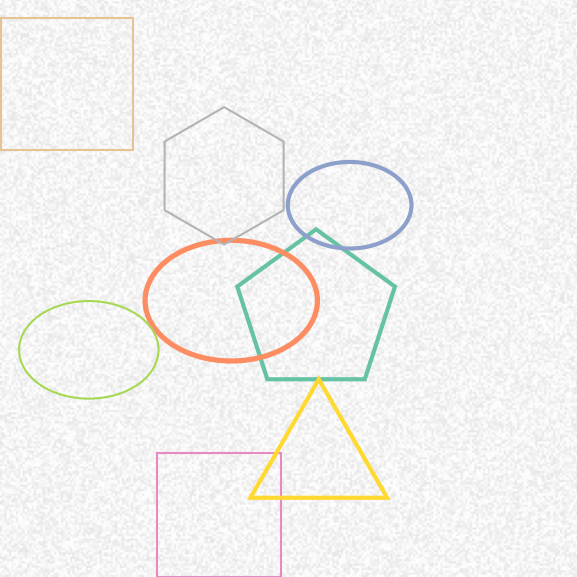[{"shape": "pentagon", "thickness": 2, "radius": 0.72, "center": [0.547, 0.459]}, {"shape": "oval", "thickness": 2.5, "radius": 0.75, "center": [0.4, 0.479]}, {"shape": "oval", "thickness": 2, "radius": 0.54, "center": [0.605, 0.644]}, {"shape": "square", "thickness": 1, "radius": 0.54, "center": [0.379, 0.107]}, {"shape": "oval", "thickness": 1, "radius": 0.6, "center": [0.154, 0.393]}, {"shape": "triangle", "thickness": 2, "radius": 0.68, "center": [0.552, 0.206]}, {"shape": "square", "thickness": 1, "radius": 0.57, "center": [0.116, 0.854]}, {"shape": "hexagon", "thickness": 1, "radius": 0.59, "center": [0.388, 0.695]}]